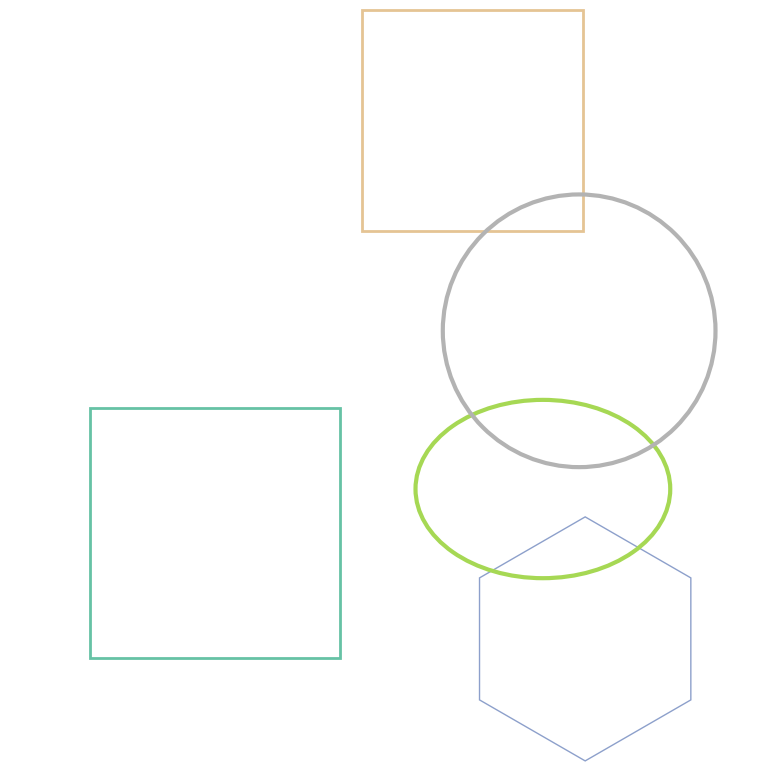[{"shape": "square", "thickness": 1, "radius": 0.81, "center": [0.279, 0.308]}, {"shape": "hexagon", "thickness": 0.5, "radius": 0.79, "center": [0.76, 0.17]}, {"shape": "oval", "thickness": 1.5, "radius": 0.83, "center": [0.705, 0.365]}, {"shape": "square", "thickness": 1, "radius": 0.72, "center": [0.614, 0.844]}, {"shape": "circle", "thickness": 1.5, "radius": 0.89, "center": [0.752, 0.57]}]